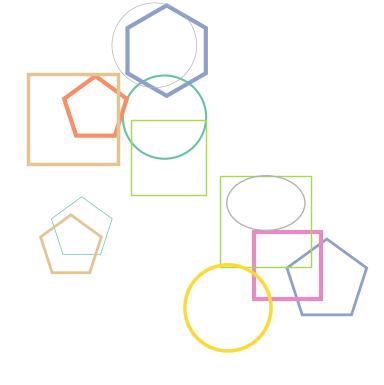[{"shape": "circle", "thickness": 1.5, "radius": 0.54, "center": [0.427, 0.696]}, {"shape": "pentagon", "thickness": 0.5, "radius": 0.41, "center": [0.212, 0.406]}, {"shape": "pentagon", "thickness": 3, "radius": 0.43, "center": [0.248, 0.717]}, {"shape": "hexagon", "thickness": 3, "radius": 0.59, "center": [0.433, 0.868]}, {"shape": "pentagon", "thickness": 2, "radius": 0.54, "center": [0.849, 0.27]}, {"shape": "square", "thickness": 3, "radius": 0.44, "center": [0.747, 0.31]}, {"shape": "square", "thickness": 1, "radius": 0.59, "center": [0.69, 0.425]}, {"shape": "square", "thickness": 1, "radius": 0.49, "center": [0.436, 0.591]}, {"shape": "circle", "thickness": 2.5, "radius": 0.56, "center": [0.592, 0.2]}, {"shape": "pentagon", "thickness": 2, "radius": 0.42, "center": [0.184, 0.359]}, {"shape": "square", "thickness": 2.5, "radius": 0.59, "center": [0.19, 0.692]}, {"shape": "oval", "thickness": 1, "radius": 0.51, "center": [0.691, 0.473]}, {"shape": "circle", "thickness": 0.5, "radius": 0.55, "center": [0.401, 0.882]}]